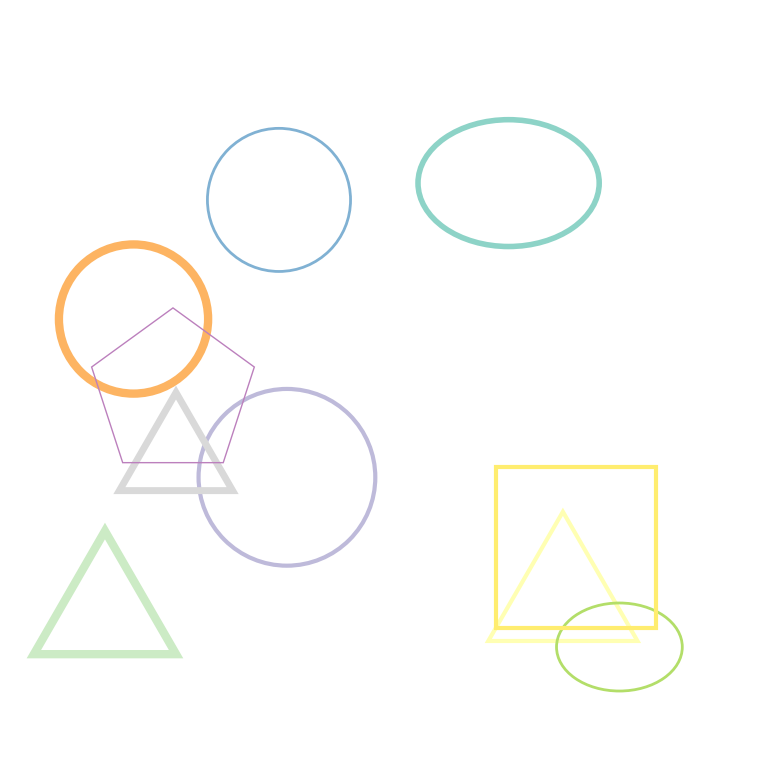[{"shape": "oval", "thickness": 2, "radius": 0.59, "center": [0.661, 0.762]}, {"shape": "triangle", "thickness": 1.5, "radius": 0.56, "center": [0.731, 0.223]}, {"shape": "circle", "thickness": 1.5, "radius": 0.57, "center": [0.373, 0.38]}, {"shape": "circle", "thickness": 1, "radius": 0.46, "center": [0.362, 0.74]}, {"shape": "circle", "thickness": 3, "radius": 0.48, "center": [0.173, 0.586]}, {"shape": "oval", "thickness": 1, "radius": 0.41, "center": [0.804, 0.16]}, {"shape": "triangle", "thickness": 2.5, "radius": 0.42, "center": [0.229, 0.405]}, {"shape": "pentagon", "thickness": 0.5, "radius": 0.56, "center": [0.225, 0.489]}, {"shape": "triangle", "thickness": 3, "radius": 0.53, "center": [0.136, 0.204]}, {"shape": "square", "thickness": 1.5, "radius": 0.52, "center": [0.748, 0.289]}]